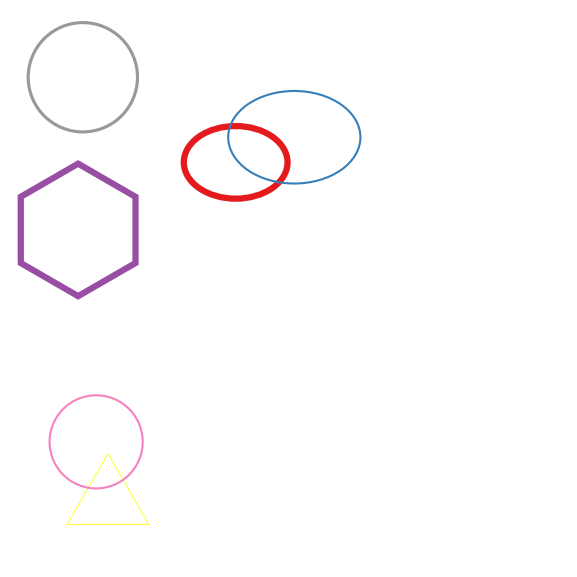[{"shape": "oval", "thickness": 3, "radius": 0.45, "center": [0.408, 0.718]}, {"shape": "oval", "thickness": 1, "radius": 0.57, "center": [0.51, 0.761]}, {"shape": "hexagon", "thickness": 3, "radius": 0.57, "center": [0.135, 0.601]}, {"shape": "triangle", "thickness": 0.5, "radius": 0.41, "center": [0.187, 0.132]}, {"shape": "circle", "thickness": 1, "radius": 0.4, "center": [0.166, 0.234]}, {"shape": "circle", "thickness": 1.5, "radius": 0.47, "center": [0.143, 0.865]}]